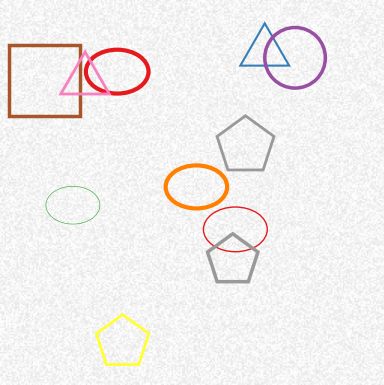[{"shape": "oval", "thickness": 3, "radius": 0.41, "center": [0.304, 0.814]}, {"shape": "oval", "thickness": 1, "radius": 0.41, "center": [0.611, 0.404]}, {"shape": "triangle", "thickness": 1.5, "radius": 0.37, "center": [0.688, 0.866]}, {"shape": "oval", "thickness": 0.5, "radius": 0.35, "center": [0.189, 0.467]}, {"shape": "circle", "thickness": 2.5, "radius": 0.39, "center": [0.766, 0.85]}, {"shape": "oval", "thickness": 3, "radius": 0.4, "center": [0.51, 0.514]}, {"shape": "pentagon", "thickness": 2, "radius": 0.36, "center": [0.319, 0.111]}, {"shape": "square", "thickness": 2.5, "radius": 0.46, "center": [0.116, 0.79]}, {"shape": "triangle", "thickness": 2, "radius": 0.36, "center": [0.221, 0.792]}, {"shape": "pentagon", "thickness": 2.5, "radius": 0.34, "center": [0.605, 0.324]}, {"shape": "pentagon", "thickness": 2, "radius": 0.39, "center": [0.638, 0.622]}]